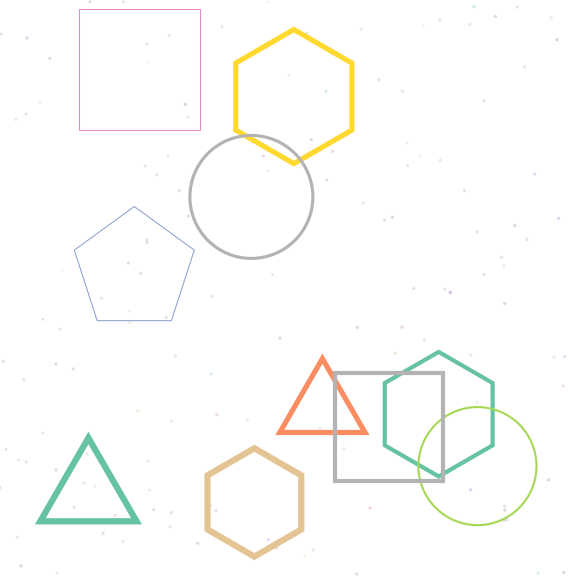[{"shape": "triangle", "thickness": 3, "radius": 0.48, "center": [0.153, 0.145]}, {"shape": "hexagon", "thickness": 2, "radius": 0.54, "center": [0.76, 0.282]}, {"shape": "triangle", "thickness": 2.5, "radius": 0.43, "center": [0.558, 0.293]}, {"shape": "pentagon", "thickness": 0.5, "radius": 0.55, "center": [0.233, 0.532]}, {"shape": "square", "thickness": 0.5, "radius": 0.53, "center": [0.241, 0.879]}, {"shape": "circle", "thickness": 1, "radius": 0.51, "center": [0.827, 0.192]}, {"shape": "hexagon", "thickness": 2.5, "radius": 0.58, "center": [0.509, 0.832]}, {"shape": "hexagon", "thickness": 3, "radius": 0.47, "center": [0.44, 0.129]}, {"shape": "circle", "thickness": 1.5, "radius": 0.53, "center": [0.435, 0.658]}, {"shape": "square", "thickness": 2, "radius": 0.47, "center": [0.674, 0.26]}]